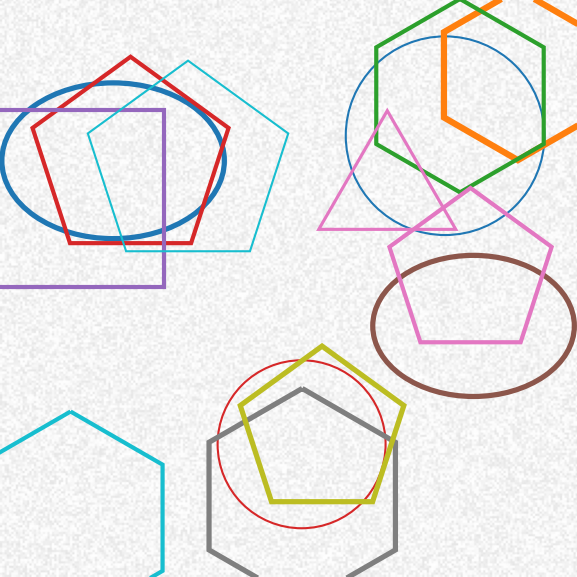[{"shape": "circle", "thickness": 1, "radius": 0.86, "center": [0.771, 0.764]}, {"shape": "oval", "thickness": 2.5, "radius": 0.96, "center": [0.196, 0.721]}, {"shape": "hexagon", "thickness": 3, "radius": 0.74, "center": [0.897, 0.87]}, {"shape": "hexagon", "thickness": 2, "radius": 0.84, "center": [0.797, 0.833]}, {"shape": "pentagon", "thickness": 2, "radius": 0.89, "center": [0.226, 0.722]}, {"shape": "circle", "thickness": 1, "radius": 0.73, "center": [0.522, 0.23]}, {"shape": "square", "thickness": 2, "radius": 0.77, "center": [0.131, 0.655]}, {"shape": "oval", "thickness": 2.5, "radius": 0.87, "center": [0.82, 0.435]}, {"shape": "triangle", "thickness": 1.5, "radius": 0.68, "center": [0.671, 0.67]}, {"shape": "pentagon", "thickness": 2, "radius": 0.74, "center": [0.815, 0.526]}, {"shape": "hexagon", "thickness": 2.5, "radius": 0.93, "center": [0.523, 0.14]}, {"shape": "pentagon", "thickness": 2.5, "radius": 0.74, "center": [0.558, 0.251]}, {"shape": "hexagon", "thickness": 2, "radius": 0.92, "center": [0.122, 0.103]}, {"shape": "pentagon", "thickness": 1, "radius": 0.91, "center": [0.326, 0.712]}]